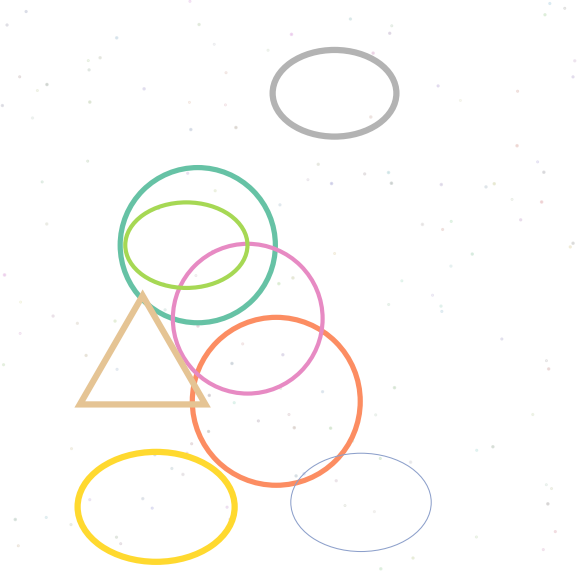[{"shape": "circle", "thickness": 2.5, "radius": 0.67, "center": [0.342, 0.575]}, {"shape": "circle", "thickness": 2.5, "radius": 0.73, "center": [0.478, 0.304]}, {"shape": "oval", "thickness": 0.5, "radius": 0.61, "center": [0.625, 0.129]}, {"shape": "circle", "thickness": 2, "radius": 0.65, "center": [0.429, 0.447]}, {"shape": "oval", "thickness": 2, "radius": 0.53, "center": [0.323, 0.575]}, {"shape": "oval", "thickness": 3, "radius": 0.68, "center": [0.27, 0.121]}, {"shape": "triangle", "thickness": 3, "radius": 0.63, "center": [0.247, 0.362]}, {"shape": "oval", "thickness": 3, "radius": 0.54, "center": [0.579, 0.838]}]